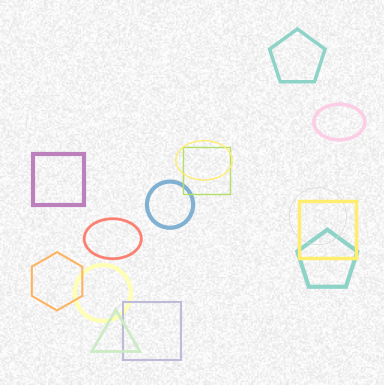[{"shape": "pentagon", "thickness": 2.5, "radius": 0.38, "center": [0.772, 0.849]}, {"shape": "pentagon", "thickness": 3, "radius": 0.41, "center": [0.85, 0.322]}, {"shape": "circle", "thickness": 3, "radius": 0.36, "center": [0.267, 0.239]}, {"shape": "square", "thickness": 1.5, "radius": 0.38, "center": [0.394, 0.141]}, {"shape": "oval", "thickness": 2, "radius": 0.37, "center": [0.293, 0.38]}, {"shape": "circle", "thickness": 3, "radius": 0.3, "center": [0.442, 0.468]}, {"shape": "hexagon", "thickness": 1.5, "radius": 0.38, "center": [0.148, 0.269]}, {"shape": "square", "thickness": 1, "radius": 0.3, "center": [0.535, 0.558]}, {"shape": "oval", "thickness": 2.5, "radius": 0.33, "center": [0.881, 0.683]}, {"shape": "circle", "thickness": 0.5, "radius": 0.37, "center": [0.826, 0.438]}, {"shape": "square", "thickness": 3, "radius": 0.33, "center": [0.151, 0.534]}, {"shape": "triangle", "thickness": 2, "radius": 0.36, "center": [0.301, 0.123]}, {"shape": "square", "thickness": 2.5, "radius": 0.37, "center": [0.85, 0.404]}, {"shape": "oval", "thickness": 1, "radius": 0.37, "center": [0.53, 0.584]}]